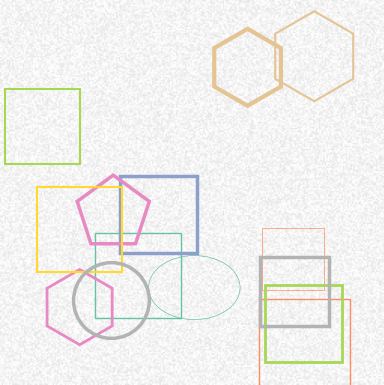[{"shape": "square", "thickness": 1, "radius": 0.56, "center": [0.358, 0.284]}, {"shape": "oval", "thickness": 0.5, "radius": 0.59, "center": [0.505, 0.253]}, {"shape": "square", "thickness": 1, "radius": 0.59, "center": [0.792, 0.105]}, {"shape": "square", "thickness": 0.5, "radius": 0.4, "center": [0.762, 0.327]}, {"shape": "square", "thickness": 2.5, "radius": 0.5, "center": [0.411, 0.442]}, {"shape": "pentagon", "thickness": 2.5, "radius": 0.49, "center": [0.294, 0.447]}, {"shape": "hexagon", "thickness": 2, "radius": 0.49, "center": [0.207, 0.202]}, {"shape": "square", "thickness": 2, "radius": 0.5, "center": [0.789, 0.16]}, {"shape": "square", "thickness": 1.5, "radius": 0.49, "center": [0.11, 0.671]}, {"shape": "square", "thickness": 1.5, "radius": 0.55, "center": [0.206, 0.405]}, {"shape": "hexagon", "thickness": 1.5, "radius": 0.58, "center": [0.816, 0.854]}, {"shape": "hexagon", "thickness": 3, "radius": 0.5, "center": [0.643, 0.825]}, {"shape": "circle", "thickness": 2.5, "radius": 0.49, "center": [0.289, 0.219]}, {"shape": "square", "thickness": 2.5, "radius": 0.45, "center": [0.765, 0.243]}]